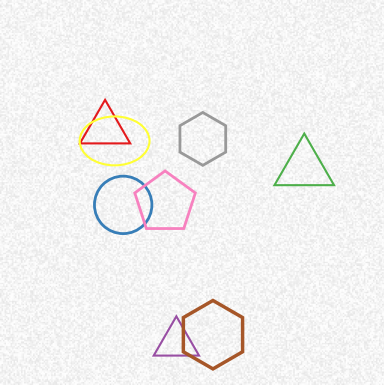[{"shape": "triangle", "thickness": 1.5, "radius": 0.38, "center": [0.273, 0.665]}, {"shape": "circle", "thickness": 2, "radius": 0.37, "center": [0.32, 0.468]}, {"shape": "triangle", "thickness": 1.5, "radius": 0.45, "center": [0.79, 0.564]}, {"shape": "triangle", "thickness": 1.5, "radius": 0.34, "center": [0.458, 0.11]}, {"shape": "oval", "thickness": 1.5, "radius": 0.45, "center": [0.298, 0.634]}, {"shape": "hexagon", "thickness": 2.5, "radius": 0.44, "center": [0.553, 0.131]}, {"shape": "pentagon", "thickness": 2, "radius": 0.41, "center": [0.429, 0.473]}, {"shape": "hexagon", "thickness": 2, "radius": 0.34, "center": [0.527, 0.639]}]